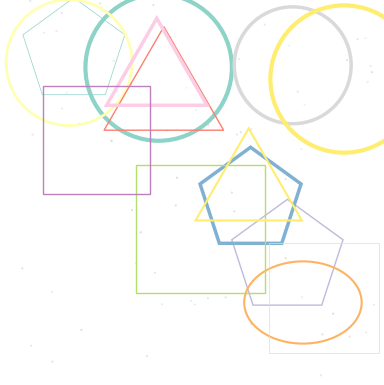[{"shape": "circle", "thickness": 3, "radius": 0.95, "center": [0.412, 0.825]}, {"shape": "pentagon", "thickness": 0.5, "radius": 0.7, "center": [0.192, 0.867]}, {"shape": "circle", "thickness": 2, "radius": 0.82, "center": [0.179, 0.837]}, {"shape": "pentagon", "thickness": 1, "radius": 0.76, "center": [0.746, 0.33]}, {"shape": "triangle", "thickness": 1, "radius": 0.9, "center": [0.426, 0.751]}, {"shape": "pentagon", "thickness": 2.5, "radius": 0.69, "center": [0.651, 0.48]}, {"shape": "oval", "thickness": 1.5, "radius": 0.76, "center": [0.787, 0.214]}, {"shape": "square", "thickness": 1, "radius": 0.83, "center": [0.521, 0.405]}, {"shape": "triangle", "thickness": 2.5, "radius": 0.75, "center": [0.407, 0.802]}, {"shape": "circle", "thickness": 2.5, "radius": 0.76, "center": [0.76, 0.83]}, {"shape": "square", "thickness": 1, "radius": 0.7, "center": [0.251, 0.637]}, {"shape": "square", "thickness": 0.5, "radius": 0.71, "center": [0.842, 0.226]}, {"shape": "triangle", "thickness": 1.5, "radius": 0.8, "center": [0.646, 0.507]}, {"shape": "circle", "thickness": 3, "radius": 0.96, "center": [0.894, 0.795]}]